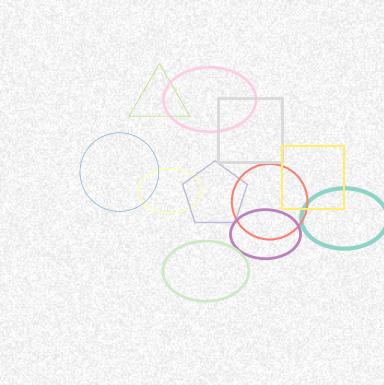[{"shape": "oval", "thickness": 3, "radius": 0.56, "center": [0.895, 0.433]}, {"shape": "oval", "thickness": 1, "radius": 0.41, "center": [0.441, 0.505]}, {"shape": "pentagon", "thickness": 1, "radius": 0.44, "center": [0.558, 0.494]}, {"shape": "circle", "thickness": 1.5, "radius": 0.49, "center": [0.7, 0.476]}, {"shape": "circle", "thickness": 0.5, "radius": 0.51, "center": [0.31, 0.553]}, {"shape": "triangle", "thickness": 0.5, "radius": 0.46, "center": [0.414, 0.744]}, {"shape": "oval", "thickness": 2, "radius": 0.6, "center": [0.545, 0.741]}, {"shape": "square", "thickness": 2, "radius": 0.42, "center": [0.65, 0.663]}, {"shape": "oval", "thickness": 2, "radius": 0.46, "center": [0.69, 0.392]}, {"shape": "oval", "thickness": 2, "radius": 0.56, "center": [0.535, 0.296]}, {"shape": "square", "thickness": 1.5, "radius": 0.41, "center": [0.813, 0.539]}]